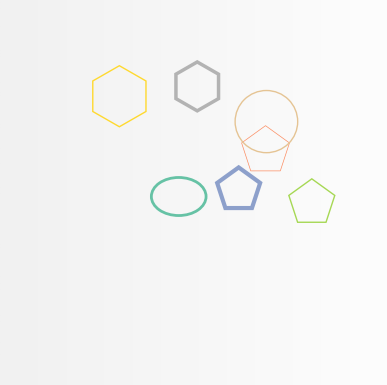[{"shape": "oval", "thickness": 2, "radius": 0.35, "center": [0.461, 0.49]}, {"shape": "pentagon", "thickness": 0.5, "radius": 0.32, "center": [0.685, 0.609]}, {"shape": "pentagon", "thickness": 3, "radius": 0.29, "center": [0.616, 0.507]}, {"shape": "pentagon", "thickness": 1, "radius": 0.31, "center": [0.805, 0.473]}, {"shape": "hexagon", "thickness": 1, "radius": 0.4, "center": [0.308, 0.75]}, {"shape": "circle", "thickness": 1, "radius": 0.4, "center": [0.687, 0.684]}, {"shape": "hexagon", "thickness": 2.5, "radius": 0.32, "center": [0.509, 0.776]}]